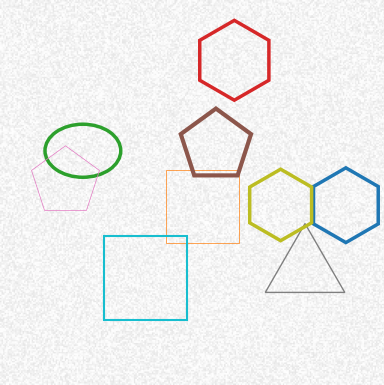[{"shape": "hexagon", "thickness": 2.5, "radius": 0.49, "center": [0.898, 0.467]}, {"shape": "square", "thickness": 0.5, "radius": 0.47, "center": [0.525, 0.464]}, {"shape": "oval", "thickness": 2.5, "radius": 0.49, "center": [0.215, 0.608]}, {"shape": "hexagon", "thickness": 2.5, "radius": 0.52, "center": [0.609, 0.843]}, {"shape": "pentagon", "thickness": 3, "radius": 0.48, "center": [0.561, 0.622]}, {"shape": "pentagon", "thickness": 0.5, "radius": 0.46, "center": [0.17, 0.529]}, {"shape": "triangle", "thickness": 1, "radius": 0.6, "center": [0.792, 0.3]}, {"shape": "hexagon", "thickness": 2.5, "radius": 0.46, "center": [0.729, 0.468]}, {"shape": "square", "thickness": 1.5, "radius": 0.54, "center": [0.378, 0.277]}]